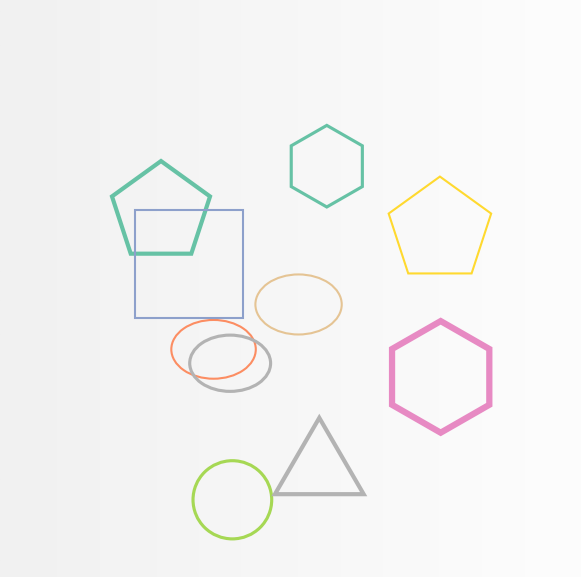[{"shape": "hexagon", "thickness": 1.5, "radius": 0.35, "center": [0.562, 0.711]}, {"shape": "pentagon", "thickness": 2, "radius": 0.44, "center": [0.277, 0.632]}, {"shape": "oval", "thickness": 1, "radius": 0.36, "center": [0.367, 0.394]}, {"shape": "square", "thickness": 1, "radius": 0.47, "center": [0.325, 0.542]}, {"shape": "hexagon", "thickness": 3, "radius": 0.48, "center": [0.758, 0.347]}, {"shape": "circle", "thickness": 1.5, "radius": 0.34, "center": [0.4, 0.134]}, {"shape": "pentagon", "thickness": 1, "radius": 0.46, "center": [0.757, 0.601]}, {"shape": "oval", "thickness": 1, "radius": 0.37, "center": [0.514, 0.472]}, {"shape": "oval", "thickness": 1.5, "radius": 0.35, "center": [0.396, 0.37]}, {"shape": "triangle", "thickness": 2, "radius": 0.44, "center": [0.549, 0.187]}]